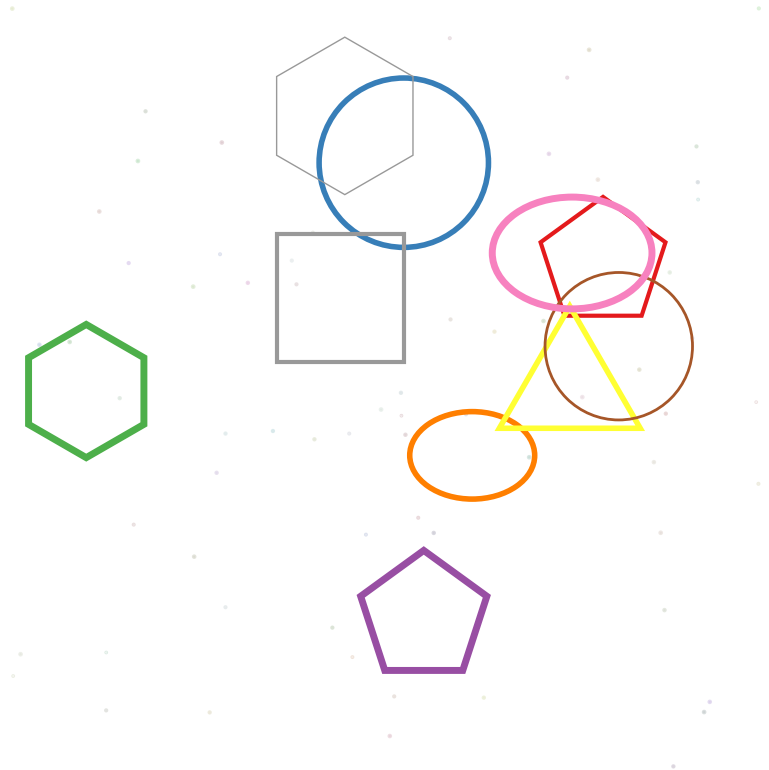[{"shape": "pentagon", "thickness": 1.5, "radius": 0.43, "center": [0.783, 0.659]}, {"shape": "circle", "thickness": 2, "radius": 0.55, "center": [0.524, 0.789]}, {"shape": "hexagon", "thickness": 2.5, "radius": 0.43, "center": [0.112, 0.492]}, {"shape": "pentagon", "thickness": 2.5, "radius": 0.43, "center": [0.55, 0.199]}, {"shape": "oval", "thickness": 2, "radius": 0.41, "center": [0.613, 0.409]}, {"shape": "triangle", "thickness": 2, "radius": 0.53, "center": [0.74, 0.497]}, {"shape": "circle", "thickness": 1, "radius": 0.48, "center": [0.804, 0.55]}, {"shape": "oval", "thickness": 2.5, "radius": 0.52, "center": [0.743, 0.671]}, {"shape": "hexagon", "thickness": 0.5, "radius": 0.51, "center": [0.448, 0.849]}, {"shape": "square", "thickness": 1.5, "radius": 0.41, "center": [0.442, 0.613]}]